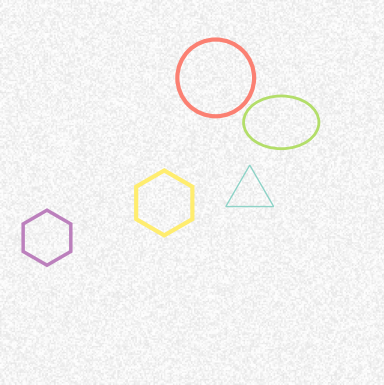[{"shape": "triangle", "thickness": 1, "radius": 0.36, "center": [0.649, 0.499]}, {"shape": "circle", "thickness": 3, "radius": 0.5, "center": [0.56, 0.798]}, {"shape": "oval", "thickness": 2, "radius": 0.49, "center": [0.73, 0.682]}, {"shape": "hexagon", "thickness": 2.5, "radius": 0.36, "center": [0.122, 0.383]}, {"shape": "hexagon", "thickness": 3, "radius": 0.42, "center": [0.427, 0.473]}]